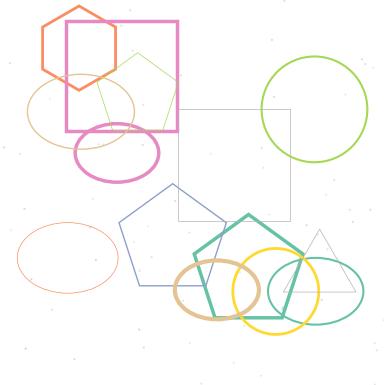[{"shape": "pentagon", "thickness": 2.5, "radius": 0.74, "center": [0.646, 0.295]}, {"shape": "oval", "thickness": 1.5, "radius": 0.62, "center": [0.82, 0.243]}, {"shape": "hexagon", "thickness": 2, "radius": 0.55, "center": [0.205, 0.875]}, {"shape": "oval", "thickness": 0.5, "radius": 0.65, "center": [0.176, 0.33]}, {"shape": "pentagon", "thickness": 1, "radius": 0.73, "center": [0.448, 0.376]}, {"shape": "square", "thickness": 2.5, "radius": 0.72, "center": [0.316, 0.802]}, {"shape": "oval", "thickness": 2.5, "radius": 0.54, "center": [0.304, 0.603]}, {"shape": "pentagon", "thickness": 0.5, "radius": 0.56, "center": [0.358, 0.752]}, {"shape": "circle", "thickness": 1.5, "radius": 0.69, "center": [0.817, 0.716]}, {"shape": "circle", "thickness": 2, "radius": 0.56, "center": [0.716, 0.243]}, {"shape": "oval", "thickness": 3, "radius": 0.55, "center": [0.563, 0.247]}, {"shape": "oval", "thickness": 1, "radius": 0.69, "center": [0.21, 0.71]}, {"shape": "triangle", "thickness": 0.5, "radius": 0.54, "center": [0.83, 0.296]}, {"shape": "square", "thickness": 0.5, "radius": 0.72, "center": [0.607, 0.572]}]